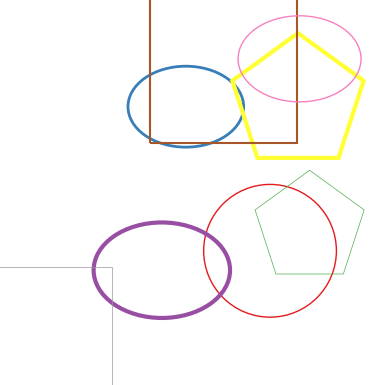[{"shape": "circle", "thickness": 1, "radius": 0.86, "center": [0.701, 0.349]}, {"shape": "oval", "thickness": 2, "radius": 0.75, "center": [0.483, 0.723]}, {"shape": "pentagon", "thickness": 0.5, "radius": 0.74, "center": [0.804, 0.409]}, {"shape": "oval", "thickness": 3, "radius": 0.89, "center": [0.42, 0.298]}, {"shape": "pentagon", "thickness": 3, "radius": 0.9, "center": [0.774, 0.735]}, {"shape": "square", "thickness": 1.5, "radius": 0.95, "center": [0.581, 0.818]}, {"shape": "oval", "thickness": 1, "radius": 0.8, "center": [0.778, 0.847]}, {"shape": "square", "thickness": 0.5, "radius": 0.78, "center": [0.135, 0.152]}]